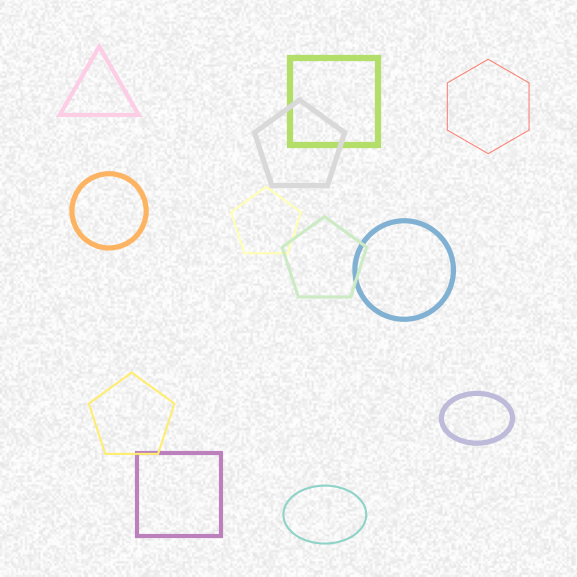[{"shape": "oval", "thickness": 1, "radius": 0.36, "center": [0.562, 0.108]}, {"shape": "pentagon", "thickness": 1, "radius": 0.32, "center": [0.461, 0.612]}, {"shape": "oval", "thickness": 2.5, "radius": 0.31, "center": [0.826, 0.275]}, {"shape": "hexagon", "thickness": 0.5, "radius": 0.41, "center": [0.845, 0.815]}, {"shape": "circle", "thickness": 2.5, "radius": 0.43, "center": [0.7, 0.532]}, {"shape": "circle", "thickness": 2.5, "radius": 0.32, "center": [0.189, 0.634]}, {"shape": "square", "thickness": 3, "radius": 0.38, "center": [0.578, 0.824]}, {"shape": "triangle", "thickness": 2, "radius": 0.4, "center": [0.172, 0.84]}, {"shape": "pentagon", "thickness": 2.5, "radius": 0.41, "center": [0.519, 0.744]}, {"shape": "square", "thickness": 2, "radius": 0.36, "center": [0.31, 0.142]}, {"shape": "pentagon", "thickness": 1.5, "radius": 0.38, "center": [0.562, 0.547]}, {"shape": "pentagon", "thickness": 1, "radius": 0.39, "center": [0.228, 0.276]}]